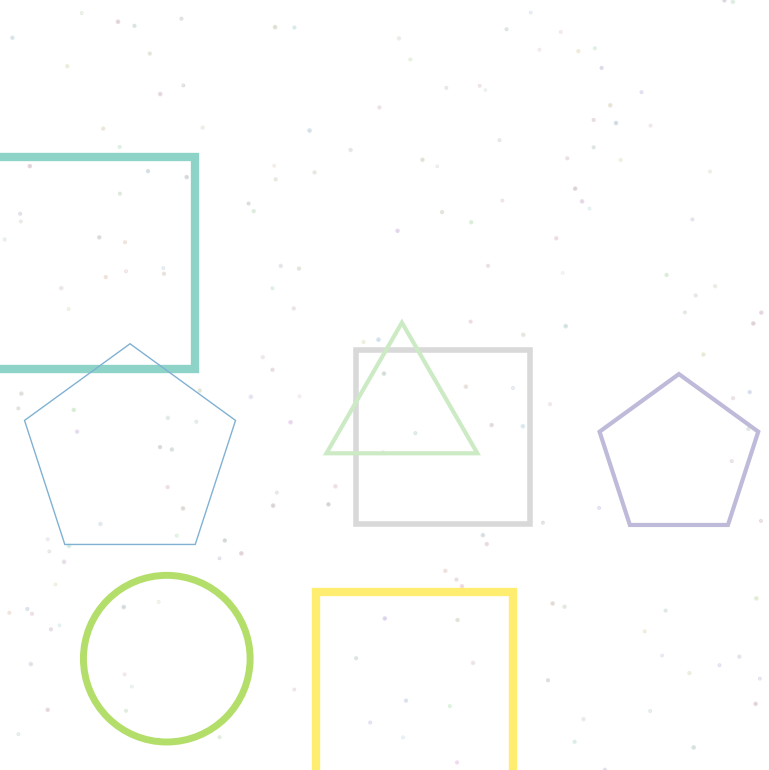[{"shape": "square", "thickness": 3, "radius": 0.69, "center": [0.116, 0.658]}, {"shape": "pentagon", "thickness": 1.5, "radius": 0.54, "center": [0.882, 0.406]}, {"shape": "pentagon", "thickness": 0.5, "radius": 0.72, "center": [0.169, 0.409]}, {"shape": "circle", "thickness": 2.5, "radius": 0.54, "center": [0.217, 0.145]}, {"shape": "square", "thickness": 2, "radius": 0.57, "center": [0.575, 0.433]}, {"shape": "triangle", "thickness": 1.5, "radius": 0.57, "center": [0.522, 0.468]}, {"shape": "square", "thickness": 3, "radius": 0.64, "center": [0.538, 0.103]}]